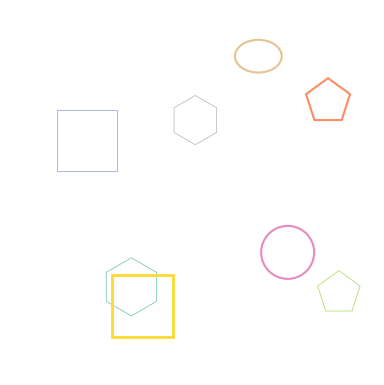[{"shape": "hexagon", "thickness": 0.5, "radius": 0.38, "center": [0.341, 0.255]}, {"shape": "pentagon", "thickness": 1.5, "radius": 0.3, "center": [0.852, 0.737]}, {"shape": "square", "thickness": 0.5, "radius": 0.39, "center": [0.226, 0.635]}, {"shape": "circle", "thickness": 1.5, "radius": 0.34, "center": [0.747, 0.344]}, {"shape": "pentagon", "thickness": 0.5, "radius": 0.29, "center": [0.88, 0.239]}, {"shape": "square", "thickness": 2, "radius": 0.4, "center": [0.369, 0.205]}, {"shape": "oval", "thickness": 1.5, "radius": 0.3, "center": [0.671, 0.854]}, {"shape": "hexagon", "thickness": 0.5, "radius": 0.32, "center": [0.507, 0.688]}]